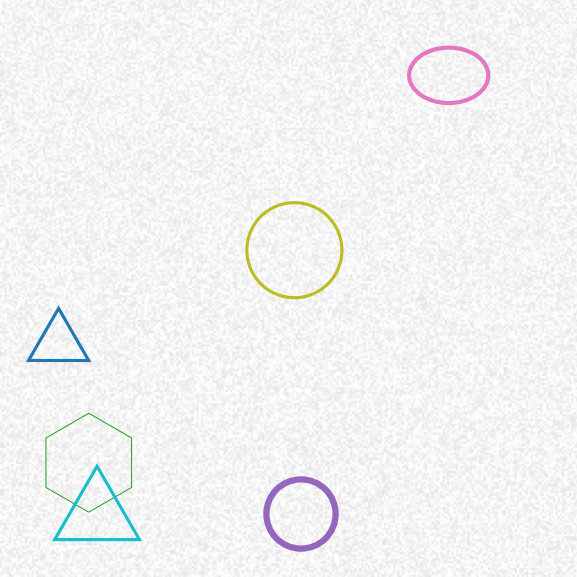[{"shape": "triangle", "thickness": 1.5, "radius": 0.3, "center": [0.101, 0.405]}, {"shape": "hexagon", "thickness": 0.5, "radius": 0.43, "center": [0.154, 0.198]}, {"shape": "circle", "thickness": 3, "radius": 0.3, "center": [0.521, 0.109]}, {"shape": "oval", "thickness": 2, "radius": 0.34, "center": [0.777, 0.869]}, {"shape": "circle", "thickness": 1.5, "radius": 0.41, "center": [0.51, 0.566]}, {"shape": "triangle", "thickness": 1.5, "radius": 0.42, "center": [0.168, 0.107]}]